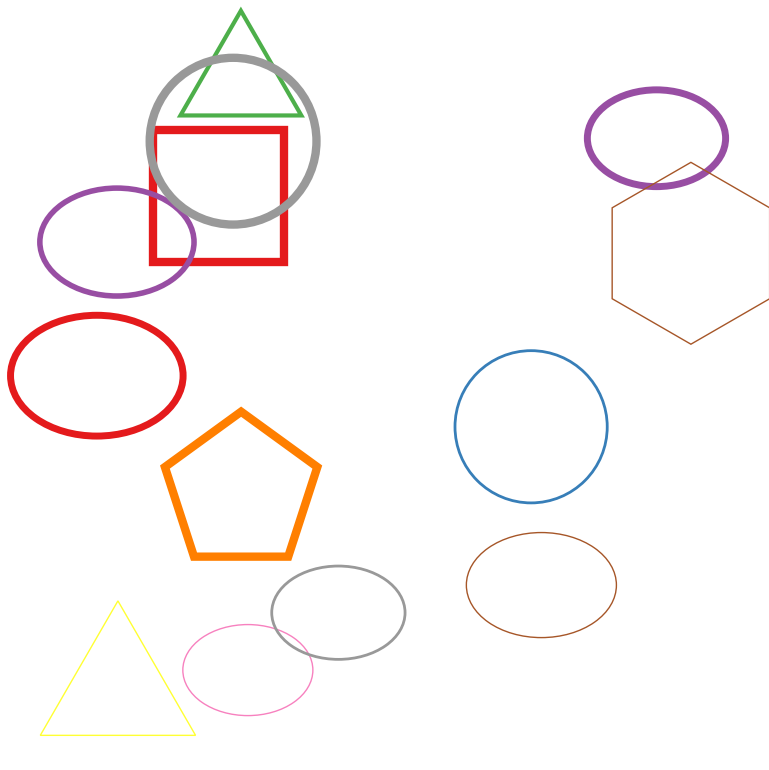[{"shape": "square", "thickness": 3, "radius": 0.43, "center": [0.284, 0.745]}, {"shape": "oval", "thickness": 2.5, "radius": 0.56, "center": [0.126, 0.512]}, {"shape": "circle", "thickness": 1, "radius": 0.49, "center": [0.69, 0.446]}, {"shape": "triangle", "thickness": 1.5, "radius": 0.45, "center": [0.313, 0.895]}, {"shape": "oval", "thickness": 2, "radius": 0.5, "center": [0.152, 0.686]}, {"shape": "oval", "thickness": 2.5, "radius": 0.45, "center": [0.853, 0.82]}, {"shape": "pentagon", "thickness": 3, "radius": 0.52, "center": [0.313, 0.361]}, {"shape": "triangle", "thickness": 0.5, "radius": 0.58, "center": [0.153, 0.103]}, {"shape": "oval", "thickness": 0.5, "radius": 0.49, "center": [0.703, 0.24]}, {"shape": "hexagon", "thickness": 0.5, "radius": 0.59, "center": [0.897, 0.671]}, {"shape": "oval", "thickness": 0.5, "radius": 0.42, "center": [0.322, 0.13]}, {"shape": "circle", "thickness": 3, "radius": 0.54, "center": [0.303, 0.817]}, {"shape": "oval", "thickness": 1, "radius": 0.43, "center": [0.439, 0.204]}]